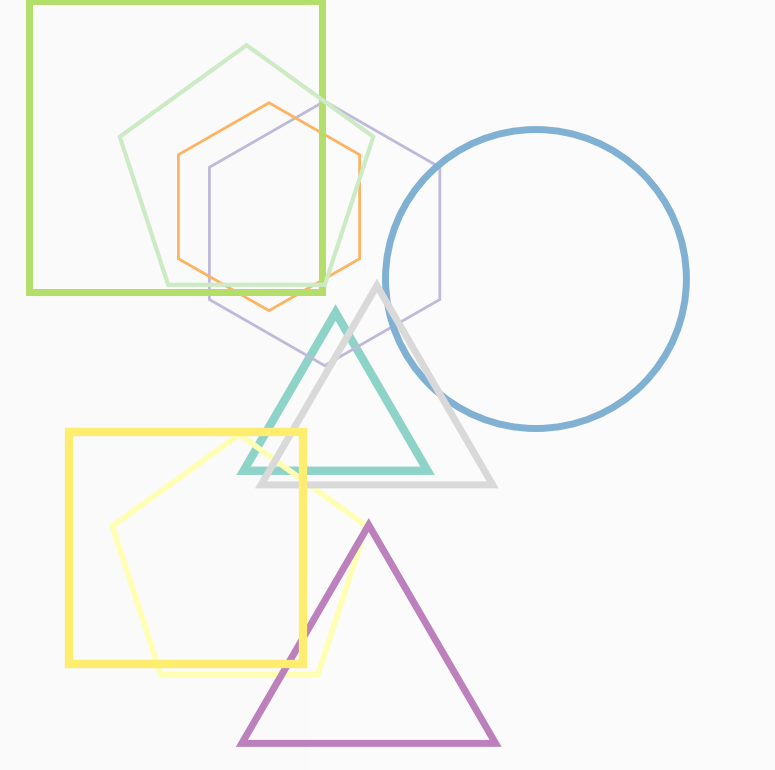[{"shape": "triangle", "thickness": 3, "radius": 0.68, "center": [0.433, 0.457]}, {"shape": "pentagon", "thickness": 2, "radius": 0.86, "center": [0.309, 0.263]}, {"shape": "hexagon", "thickness": 1, "radius": 0.86, "center": [0.419, 0.697]}, {"shape": "circle", "thickness": 2.5, "radius": 0.97, "center": [0.692, 0.638]}, {"shape": "hexagon", "thickness": 1, "radius": 0.68, "center": [0.347, 0.732]}, {"shape": "square", "thickness": 2.5, "radius": 0.94, "center": [0.226, 0.81]}, {"shape": "triangle", "thickness": 2.5, "radius": 0.86, "center": [0.486, 0.457]}, {"shape": "triangle", "thickness": 2.5, "radius": 0.95, "center": [0.476, 0.129]}, {"shape": "pentagon", "thickness": 1.5, "radius": 0.86, "center": [0.318, 0.769]}, {"shape": "square", "thickness": 3, "radius": 0.75, "center": [0.24, 0.289]}]